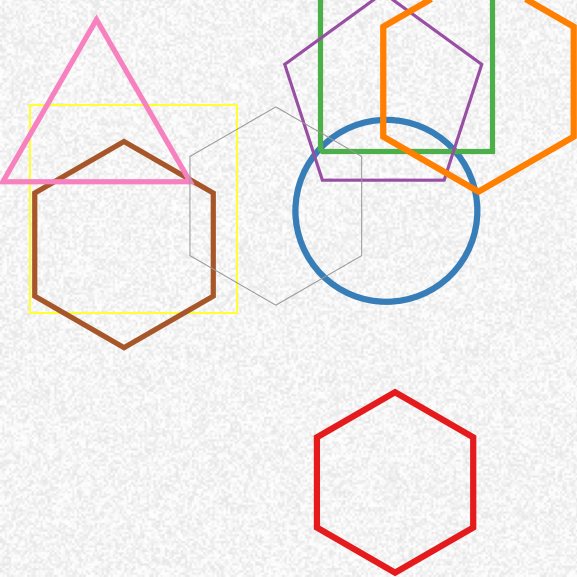[{"shape": "hexagon", "thickness": 3, "radius": 0.78, "center": [0.684, 0.164]}, {"shape": "circle", "thickness": 3, "radius": 0.79, "center": [0.669, 0.634]}, {"shape": "square", "thickness": 2.5, "radius": 0.74, "center": [0.703, 0.886]}, {"shape": "pentagon", "thickness": 1.5, "radius": 0.9, "center": [0.664, 0.832]}, {"shape": "hexagon", "thickness": 3, "radius": 0.95, "center": [0.829, 0.858]}, {"shape": "square", "thickness": 1, "radius": 0.9, "center": [0.231, 0.637]}, {"shape": "hexagon", "thickness": 2.5, "radius": 0.89, "center": [0.215, 0.576]}, {"shape": "triangle", "thickness": 2.5, "radius": 0.94, "center": [0.167, 0.778]}, {"shape": "hexagon", "thickness": 0.5, "radius": 0.86, "center": [0.478, 0.642]}]